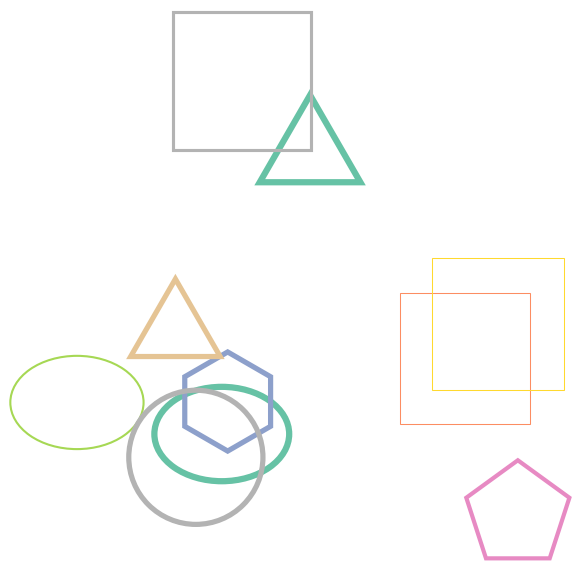[{"shape": "triangle", "thickness": 3, "radius": 0.5, "center": [0.537, 0.734]}, {"shape": "oval", "thickness": 3, "radius": 0.58, "center": [0.384, 0.248]}, {"shape": "square", "thickness": 0.5, "radius": 0.57, "center": [0.805, 0.378]}, {"shape": "hexagon", "thickness": 2.5, "radius": 0.43, "center": [0.394, 0.304]}, {"shape": "pentagon", "thickness": 2, "radius": 0.47, "center": [0.897, 0.108]}, {"shape": "oval", "thickness": 1, "radius": 0.58, "center": [0.133, 0.302]}, {"shape": "square", "thickness": 0.5, "radius": 0.57, "center": [0.863, 0.438]}, {"shape": "triangle", "thickness": 2.5, "radius": 0.45, "center": [0.304, 0.427]}, {"shape": "circle", "thickness": 2.5, "radius": 0.58, "center": [0.339, 0.207]}, {"shape": "square", "thickness": 1.5, "radius": 0.6, "center": [0.419, 0.859]}]